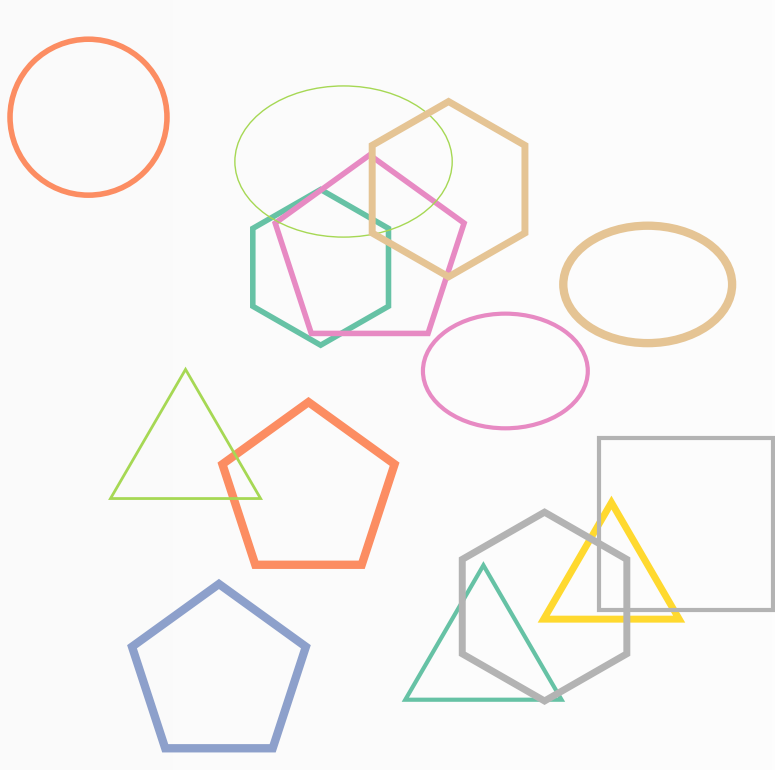[{"shape": "hexagon", "thickness": 2, "radius": 0.51, "center": [0.414, 0.653]}, {"shape": "triangle", "thickness": 1.5, "radius": 0.58, "center": [0.624, 0.149]}, {"shape": "circle", "thickness": 2, "radius": 0.51, "center": [0.114, 0.848]}, {"shape": "pentagon", "thickness": 3, "radius": 0.58, "center": [0.398, 0.361]}, {"shape": "pentagon", "thickness": 3, "radius": 0.59, "center": [0.283, 0.124]}, {"shape": "pentagon", "thickness": 2, "radius": 0.64, "center": [0.477, 0.671]}, {"shape": "oval", "thickness": 1.5, "radius": 0.53, "center": [0.652, 0.518]}, {"shape": "triangle", "thickness": 1, "radius": 0.56, "center": [0.239, 0.408]}, {"shape": "oval", "thickness": 0.5, "radius": 0.7, "center": [0.443, 0.79]}, {"shape": "triangle", "thickness": 2.5, "radius": 0.5, "center": [0.789, 0.246]}, {"shape": "oval", "thickness": 3, "radius": 0.54, "center": [0.836, 0.631]}, {"shape": "hexagon", "thickness": 2.5, "radius": 0.57, "center": [0.579, 0.754]}, {"shape": "square", "thickness": 1.5, "radius": 0.56, "center": [0.885, 0.319]}, {"shape": "hexagon", "thickness": 2.5, "radius": 0.61, "center": [0.703, 0.212]}]